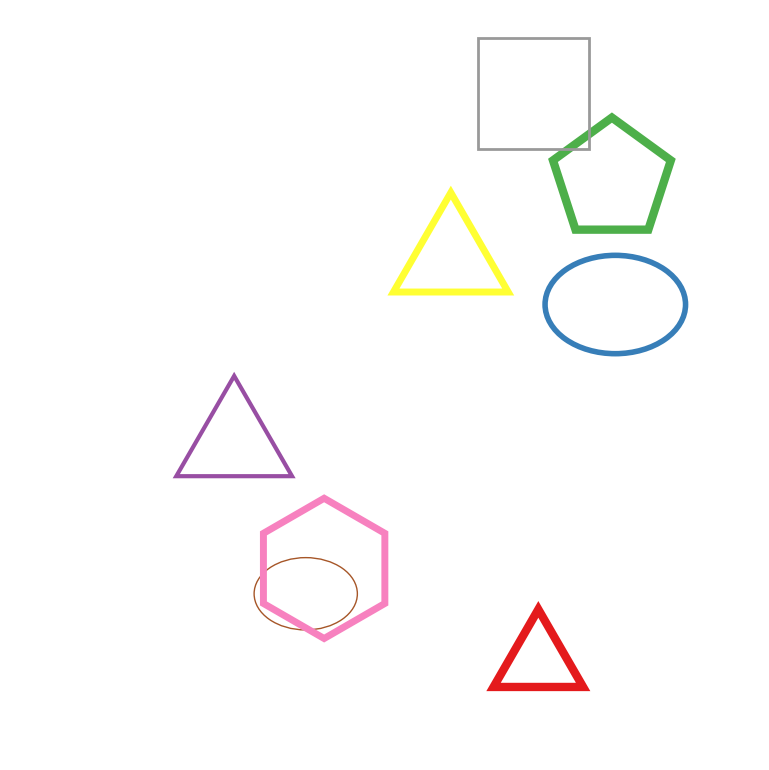[{"shape": "triangle", "thickness": 3, "radius": 0.34, "center": [0.699, 0.141]}, {"shape": "oval", "thickness": 2, "radius": 0.46, "center": [0.799, 0.605]}, {"shape": "pentagon", "thickness": 3, "radius": 0.4, "center": [0.795, 0.767]}, {"shape": "triangle", "thickness": 1.5, "radius": 0.43, "center": [0.304, 0.425]}, {"shape": "triangle", "thickness": 2.5, "radius": 0.43, "center": [0.586, 0.664]}, {"shape": "oval", "thickness": 0.5, "radius": 0.34, "center": [0.397, 0.229]}, {"shape": "hexagon", "thickness": 2.5, "radius": 0.46, "center": [0.421, 0.262]}, {"shape": "square", "thickness": 1, "radius": 0.36, "center": [0.693, 0.879]}]